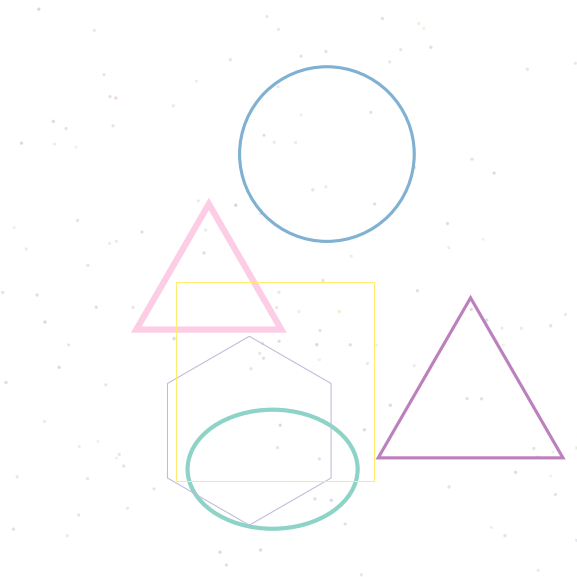[{"shape": "oval", "thickness": 2, "radius": 0.74, "center": [0.472, 0.187]}, {"shape": "hexagon", "thickness": 0.5, "radius": 0.82, "center": [0.432, 0.253]}, {"shape": "circle", "thickness": 1.5, "radius": 0.76, "center": [0.566, 0.732]}, {"shape": "triangle", "thickness": 3, "radius": 0.72, "center": [0.362, 0.501]}, {"shape": "triangle", "thickness": 1.5, "radius": 0.92, "center": [0.815, 0.299]}, {"shape": "square", "thickness": 0.5, "radius": 0.86, "center": [0.476, 0.339]}]